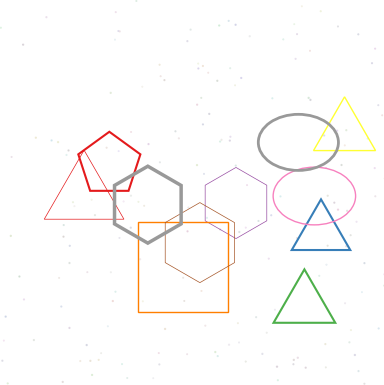[{"shape": "pentagon", "thickness": 1.5, "radius": 0.42, "center": [0.284, 0.573]}, {"shape": "triangle", "thickness": 0.5, "radius": 0.6, "center": [0.218, 0.49]}, {"shape": "triangle", "thickness": 1.5, "radius": 0.44, "center": [0.834, 0.394]}, {"shape": "triangle", "thickness": 1.5, "radius": 0.46, "center": [0.791, 0.208]}, {"shape": "hexagon", "thickness": 0.5, "radius": 0.46, "center": [0.613, 0.473]}, {"shape": "square", "thickness": 1, "radius": 0.58, "center": [0.474, 0.307]}, {"shape": "triangle", "thickness": 1, "radius": 0.47, "center": [0.895, 0.655]}, {"shape": "hexagon", "thickness": 0.5, "radius": 0.52, "center": [0.519, 0.37]}, {"shape": "oval", "thickness": 1, "radius": 0.54, "center": [0.817, 0.491]}, {"shape": "oval", "thickness": 2, "radius": 0.52, "center": [0.775, 0.63]}, {"shape": "hexagon", "thickness": 2.5, "radius": 0.5, "center": [0.384, 0.468]}]